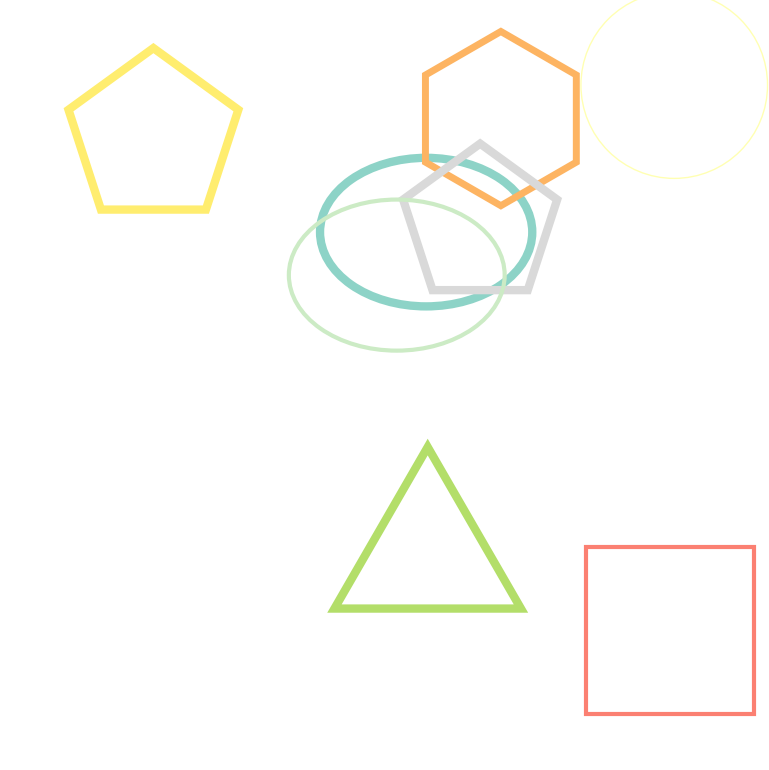[{"shape": "oval", "thickness": 3, "radius": 0.69, "center": [0.553, 0.699]}, {"shape": "circle", "thickness": 0.5, "radius": 0.61, "center": [0.876, 0.889]}, {"shape": "square", "thickness": 1.5, "radius": 0.54, "center": [0.87, 0.181]}, {"shape": "hexagon", "thickness": 2.5, "radius": 0.57, "center": [0.65, 0.846]}, {"shape": "triangle", "thickness": 3, "radius": 0.7, "center": [0.555, 0.28]}, {"shape": "pentagon", "thickness": 3, "radius": 0.53, "center": [0.624, 0.708]}, {"shape": "oval", "thickness": 1.5, "radius": 0.7, "center": [0.515, 0.643]}, {"shape": "pentagon", "thickness": 3, "radius": 0.58, "center": [0.199, 0.822]}]